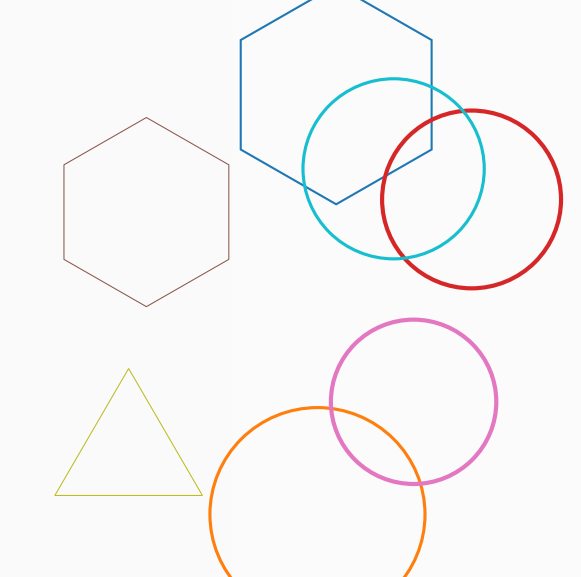[{"shape": "hexagon", "thickness": 1, "radius": 0.95, "center": [0.578, 0.835]}, {"shape": "circle", "thickness": 1.5, "radius": 0.93, "center": [0.546, 0.108]}, {"shape": "circle", "thickness": 2, "radius": 0.77, "center": [0.811, 0.654]}, {"shape": "hexagon", "thickness": 0.5, "radius": 0.82, "center": [0.252, 0.632]}, {"shape": "circle", "thickness": 2, "radius": 0.71, "center": [0.712, 0.303]}, {"shape": "triangle", "thickness": 0.5, "radius": 0.73, "center": [0.221, 0.214]}, {"shape": "circle", "thickness": 1.5, "radius": 0.78, "center": [0.677, 0.707]}]